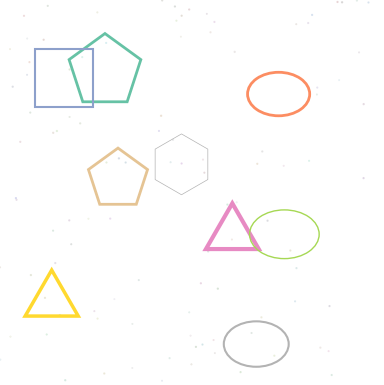[{"shape": "pentagon", "thickness": 2, "radius": 0.49, "center": [0.273, 0.815]}, {"shape": "oval", "thickness": 2, "radius": 0.4, "center": [0.724, 0.756]}, {"shape": "square", "thickness": 1.5, "radius": 0.38, "center": [0.166, 0.798]}, {"shape": "triangle", "thickness": 3, "radius": 0.4, "center": [0.603, 0.393]}, {"shape": "oval", "thickness": 1, "radius": 0.45, "center": [0.739, 0.392]}, {"shape": "triangle", "thickness": 2.5, "radius": 0.4, "center": [0.134, 0.219]}, {"shape": "pentagon", "thickness": 2, "radius": 0.4, "center": [0.306, 0.535]}, {"shape": "oval", "thickness": 1.5, "radius": 0.42, "center": [0.666, 0.106]}, {"shape": "hexagon", "thickness": 0.5, "radius": 0.4, "center": [0.471, 0.573]}]